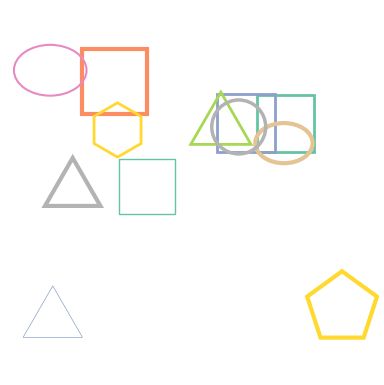[{"shape": "square", "thickness": 2, "radius": 0.37, "center": [0.742, 0.68]}, {"shape": "square", "thickness": 1, "radius": 0.36, "center": [0.382, 0.515]}, {"shape": "square", "thickness": 3, "radius": 0.42, "center": [0.298, 0.788]}, {"shape": "triangle", "thickness": 0.5, "radius": 0.45, "center": [0.137, 0.168]}, {"shape": "square", "thickness": 2, "radius": 0.38, "center": [0.64, 0.68]}, {"shape": "oval", "thickness": 1.5, "radius": 0.47, "center": [0.13, 0.818]}, {"shape": "triangle", "thickness": 2, "radius": 0.45, "center": [0.574, 0.67]}, {"shape": "hexagon", "thickness": 2, "radius": 0.35, "center": [0.305, 0.662]}, {"shape": "pentagon", "thickness": 3, "radius": 0.48, "center": [0.888, 0.2]}, {"shape": "oval", "thickness": 3, "radius": 0.37, "center": [0.738, 0.628]}, {"shape": "circle", "thickness": 2.5, "radius": 0.35, "center": [0.62, 0.67]}, {"shape": "triangle", "thickness": 3, "radius": 0.42, "center": [0.189, 0.507]}]